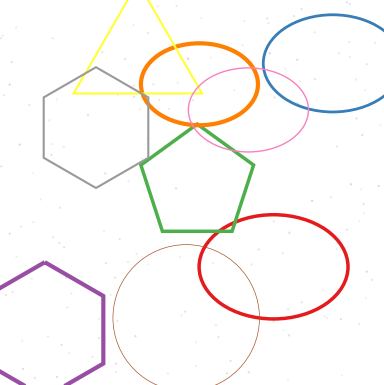[{"shape": "oval", "thickness": 2.5, "radius": 0.97, "center": [0.711, 0.307]}, {"shape": "oval", "thickness": 2, "radius": 0.9, "center": [0.864, 0.835]}, {"shape": "pentagon", "thickness": 2.5, "radius": 0.77, "center": [0.512, 0.524]}, {"shape": "hexagon", "thickness": 3, "radius": 0.88, "center": [0.116, 0.143]}, {"shape": "oval", "thickness": 3, "radius": 0.76, "center": [0.518, 0.781]}, {"shape": "triangle", "thickness": 1.5, "radius": 0.96, "center": [0.358, 0.853]}, {"shape": "circle", "thickness": 0.5, "radius": 0.95, "center": [0.484, 0.174]}, {"shape": "oval", "thickness": 1, "radius": 0.78, "center": [0.645, 0.714]}, {"shape": "hexagon", "thickness": 1.5, "radius": 0.78, "center": [0.249, 0.669]}]